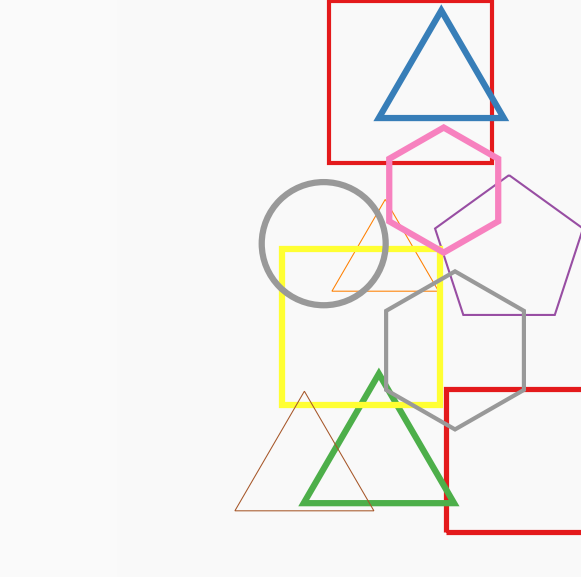[{"shape": "square", "thickness": 2, "radius": 0.7, "center": [0.706, 0.857]}, {"shape": "square", "thickness": 2.5, "radius": 0.62, "center": [0.892, 0.201]}, {"shape": "triangle", "thickness": 3, "radius": 0.62, "center": [0.759, 0.857]}, {"shape": "triangle", "thickness": 3, "radius": 0.75, "center": [0.652, 0.203]}, {"shape": "pentagon", "thickness": 1, "radius": 0.67, "center": [0.876, 0.562]}, {"shape": "triangle", "thickness": 0.5, "radius": 0.53, "center": [0.663, 0.548]}, {"shape": "square", "thickness": 3, "radius": 0.68, "center": [0.621, 0.433]}, {"shape": "triangle", "thickness": 0.5, "radius": 0.69, "center": [0.524, 0.184]}, {"shape": "hexagon", "thickness": 3, "radius": 0.54, "center": [0.763, 0.67]}, {"shape": "circle", "thickness": 3, "radius": 0.53, "center": [0.557, 0.577]}, {"shape": "hexagon", "thickness": 2, "radius": 0.68, "center": [0.783, 0.392]}]